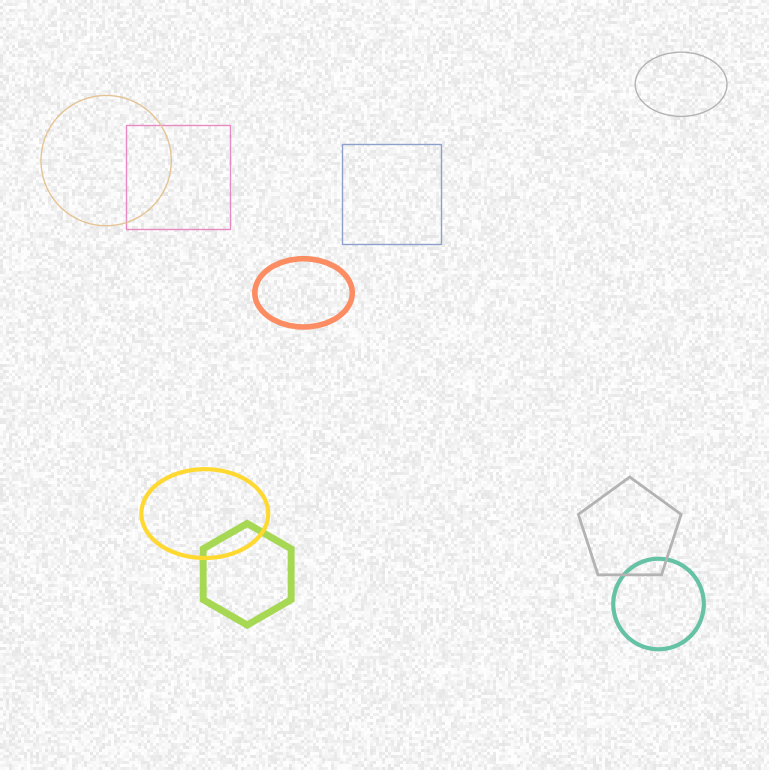[{"shape": "circle", "thickness": 1.5, "radius": 0.29, "center": [0.855, 0.216]}, {"shape": "oval", "thickness": 2, "radius": 0.32, "center": [0.394, 0.62]}, {"shape": "square", "thickness": 0.5, "radius": 0.32, "center": [0.509, 0.748]}, {"shape": "square", "thickness": 0.5, "radius": 0.34, "center": [0.231, 0.77]}, {"shape": "hexagon", "thickness": 2.5, "radius": 0.33, "center": [0.321, 0.254]}, {"shape": "oval", "thickness": 1.5, "radius": 0.41, "center": [0.266, 0.333]}, {"shape": "circle", "thickness": 0.5, "radius": 0.42, "center": [0.138, 0.791]}, {"shape": "pentagon", "thickness": 1, "radius": 0.35, "center": [0.818, 0.31]}, {"shape": "oval", "thickness": 0.5, "radius": 0.3, "center": [0.885, 0.891]}]